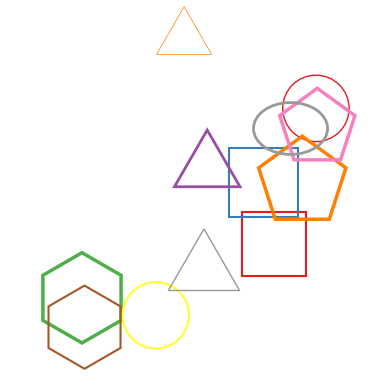[{"shape": "square", "thickness": 1.5, "radius": 0.41, "center": [0.711, 0.366]}, {"shape": "circle", "thickness": 1, "radius": 0.43, "center": [0.821, 0.718]}, {"shape": "square", "thickness": 1.5, "radius": 0.45, "center": [0.685, 0.526]}, {"shape": "hexagon", "thickness": 2.5, "radius": 0.59, "center": [0.213, 0.226]}, {"shape": "triangle", "thickness": 2, "radius": 0.49, "center": [0.538, 0.564]}, {"shape": "pentagon", "thickness": 2.5, "radius": 0.6, "center": [0.785, 0.527]}, {"shape": "triangle", "thickness": 0.5, "radius": 0.41, "center": [0.478, 0.9]}, {"shape": "circle", "thickness": 1.5, "radius": 0.43, "center": [0.405, 0.181]}, {"shape": "hexagon", "thickness": 1.5, "radius": 0.54, "center": [0.22, 0.15]}, {"shape": "pentagon", "thickness": 2.5, "radius": 0.51, "center": [0.824, 0.668]}, {"shape": "oval", "thickness": 2, "radius": 0.48, "center": [0.755, 0.666]}, {"shape": "triangle", "thickness": 1, "radius": 0.53, "center": [0.53, 0.299]}]